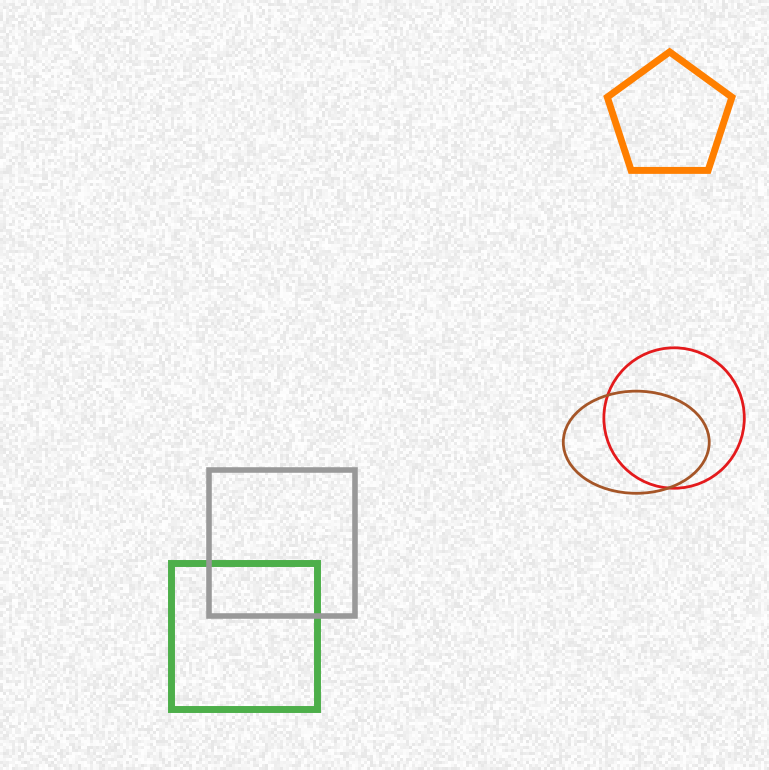[{"shape": "circle", "thickness": 1, "radius": 0.46, "center": [0.875, 0.457]}, {"shape": "square", "thickness": 2.5, "radius": 0.47, "center": [0.317, 0.174]}, {"shape": "pentagon", "thickness": 2.5, "radius": 0.43, "center": [0.87, 0.848]}, {"shape": "oval", "thickness": 1, "radius": 0.47, "center": [0.826, 0.426]}, {"shape": "square", "thickness": 2, "radius": 0.47, "center": [0.366, 0.295]}]